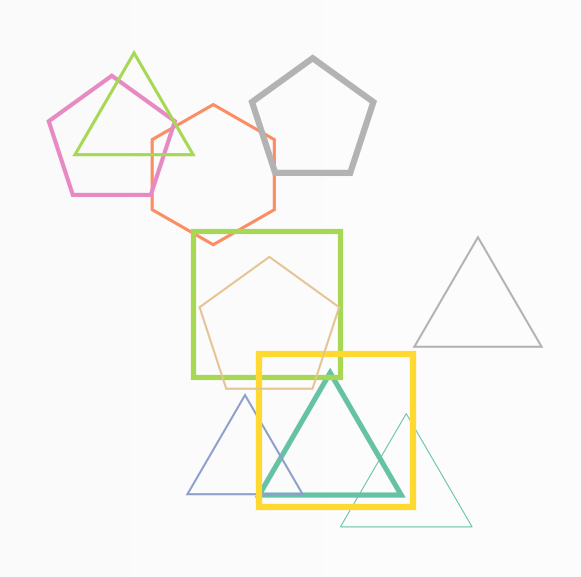[{"shape": "triangle", "thickness": 2.5, "radius": 0.71, "center": [0.568, 0.212]}, {"shape": "triangle", "thickness": 0.5, "radius": 0.65, "center": [0.699, 0.152]}, {"shape": "hexagon", "thickness": 1.5, "radius": 0.61, "center": [0.367, 0.697]}, {"shape": "triangle", "thickness": 1, "radius": 0.57, "center": [0.422, 0.201]}, {"shape": "pentagon", "thickness": 2, "radius": 0.57, "center": [0.192, 0.754]}, {"shape": "square", "thickness": 2.5, "radius": 0.63, "center": [0.459, 0.473]}, {"shape": "triangle", "thickness": 1.5, "radius": 0.59, "center": [0.231, 0.79]}, {"shape": "square", "thickness": 3, "radius": 0.66, "center": [0.578, 0.254]}, {"shape": "pentagon", "thickness": 1, "radius": 0.63, "center": [0.463, 0.428]}, {"shape": "pentagon", "thickness": 3, "radius": 0.55, "center": [0.538, 0.789]}, {"shape": "triangle", "thickness": 1, "radius": 0.63, "center": [0.822, 0.462]}]